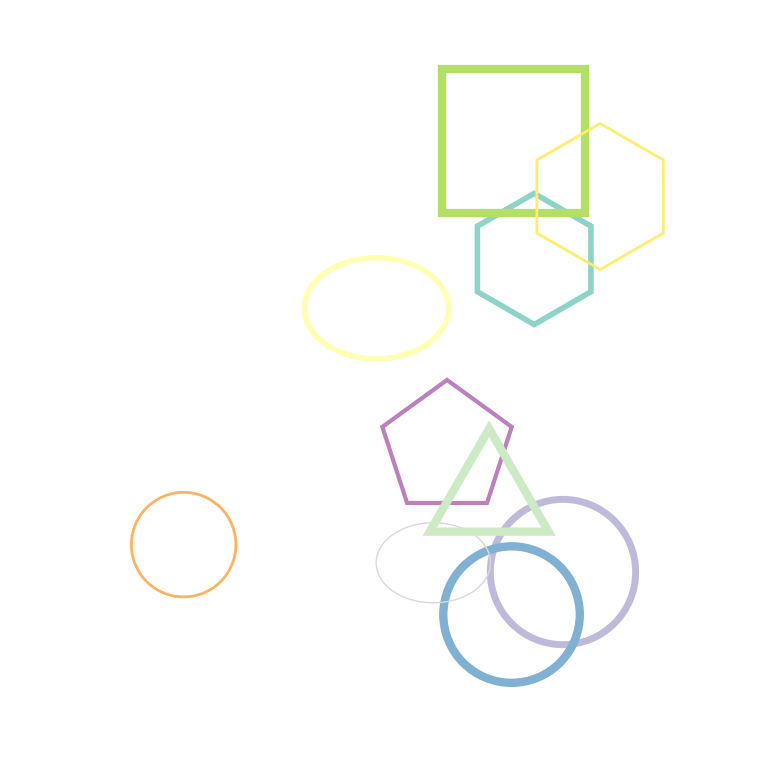[{"shape": "hexagon", "thickness": 2, "radius": 0.43, "center": [0.694, 0.664]}, {"shape": "oval", "thickness": 2, "radius": 0.47, "center": [0.489, 0.6]}, {"shape": "circle", "thickness": 2.5, "radius": 0.47, "center": [0.731, 0.257]}, {"shape": "circle", "thickness": 3, "radius": 0.44, "center": [0.664, 0.202]}, {"shape": "circle", "thickness": 1, "radius": 0.34, "center": [0.239, 0.293]}, {"shape": "square", "thickness": 3, "radius": 0.47, "center": [0.667, 0.817]}, {"shape": "oval", "thickness": 0.5, "radius": 0.37, "center": [0.563, 0.269]}, {"shape": "pentagon", "thickness": 1.5, "radius": 0.44, "center": [0.581, 0.418]}, {"shape": "triangle", "thickness": 3, "radius": 0.45, "center": [0.635, 0.354]}, {"shape": "hexagon", "thickness": 1, "radius": 0.47, "center": [0.779, 0.745]}]